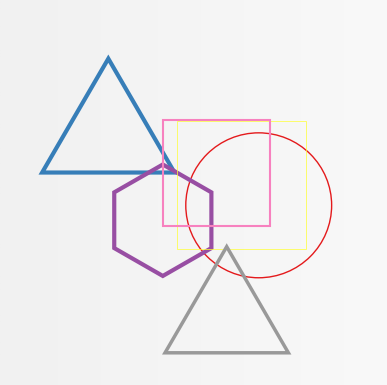[{"shape": "circle", "thickness": 1, "radius": 0.94, "center": [0.668, 0.467]}, {"shape": "triangle", "thickness": 3, "radius": 0.99, "center": [0.28, 0.65]}, {"shape": "hexagon", "thickness": 3, "radius": 0.72, "center": [0.42, 0.428]}, {"shape": "square", "thickness": 0.5, "radius": 0.83, "center": [0.623, 0.52]}, {"shape": "square", "thickness": 1.5, "radius": 0.69, "center": [0.559, 0.551]}, {"shape": "triangle", "thickness": 2.5, "radius": 0.92, "center": [0.585, 0.176]}]